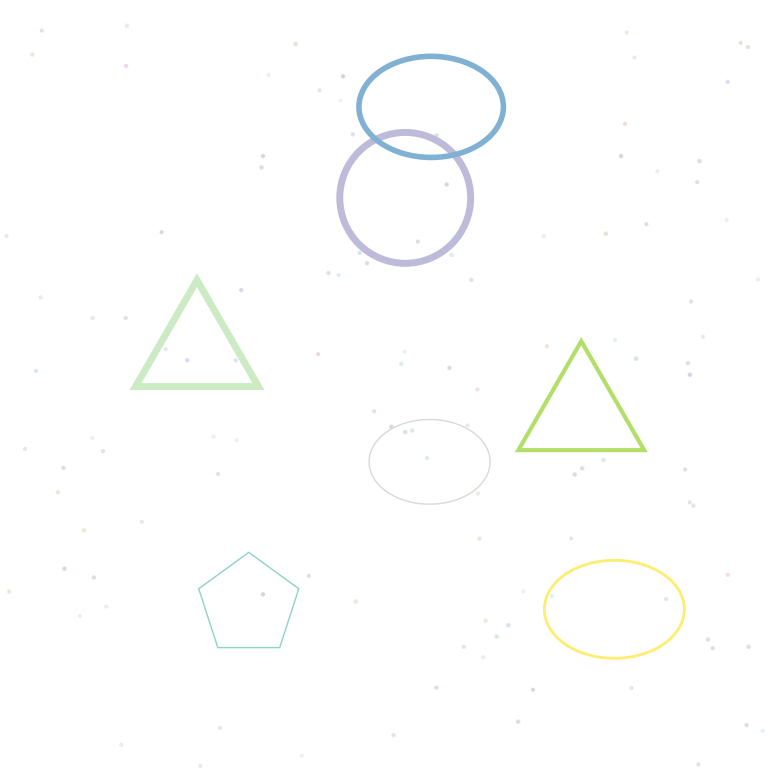[{"shape": "pentagon", "thickness": 0.5, "radius": 0.34, "center": [0.323, 0.214]}, {"shape": "circle", "thickness": 2.5, "radius": 0.42, "center": [0.526, 0.743]}, {"shape": "oval", "thickness": 2, "radius": 0.47, "center": [0.56, 0.861]}, {"shape": "triangle", "thickness": 1.5, "radius": 0.47, "center": [0.755, 0.463]}, {"shape": "oval", "thickness": 0.5, "radius": 0.39, "center": [0.558, 0.4]}, {"shape": "triangle", "thickness": 2.5, "radius": 0.46, "center": [0.256, 0.544]}, {"shape": "oval", "thickness": 1, "radius": 0.45, "center": [0.798, 0.209]}]